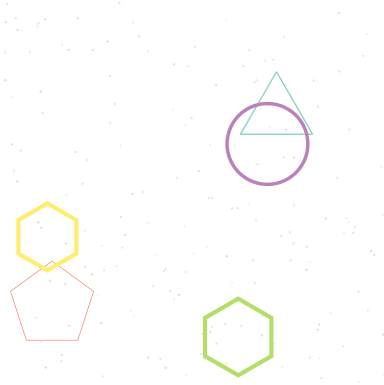[{"shape": "triangle", "thickness": 1, "radius": 0.54, "center": [0.718, 0.705]}, {"shape": "pentagon", "thickness": 0.5, "radius": 0.57, "center": [0.135, 0.208]}, {"shape": "hexagon", "thickness": 3, "radius": 0.5, "center": [0.619, 0.125]}, {"shape": "circle", "thickness": 2.5, "radius": 0.52, "center": [0.695, 0.626]}, {"shape": "hexagon", "thickness": 3, "radius": 0.44, "center": [0.123, 0.385]}]